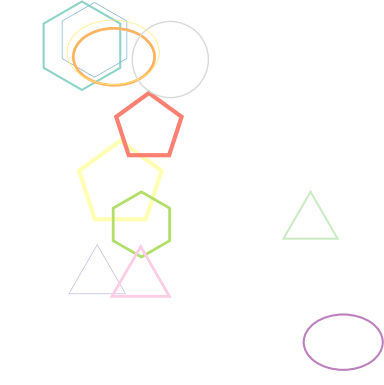[{"shape": "hexagon", "thickness": 1.5, "radius": 0.57, "center": [0.213, 0.881]}, {"shape": "pentagon", "thickness": 3, "radius": 0.56, "center": [0.313, 0.522]}, {"shape": "triangle", "thickness": 0.5, "radius": 0.42, "center": [0.252, 0.279]}, {"shape": "pentagon", "thickness": 3, "radius": 0.45, "center": [0.387, 0.669]}, {"shape": "hexagon", "thickness": 0.5, "radius": 0.49, "center": [0.245, 0.897]}, {"shape": "oval", "thickness": 2, "radius": 0.53, "center": [0.296, 0.852]}, {"shape": "hexagon", "thickness": 2, "radius": 0.42, "center": [0.367, 0.417]}, {"shape": "triangle", "thickness": 2, "radius": 0.43, "center": [0.365, 0.273]}, {"shape": "circle", "thickness": 1, "radius": 0.49, "center": [0.442, 0.845]}, {"shape": "oval", "thickness": 1.5, "radius": 0.51, "center": [0.891, 0.111]}, {"shape": "triangle", "thickness": 1.5, "radius": 0.41, "center": [0.807, 0.421]}, {"shape": "oval", "thickness": 0.5, "radius": 0.6, "center": [0.294, 0.864]}]